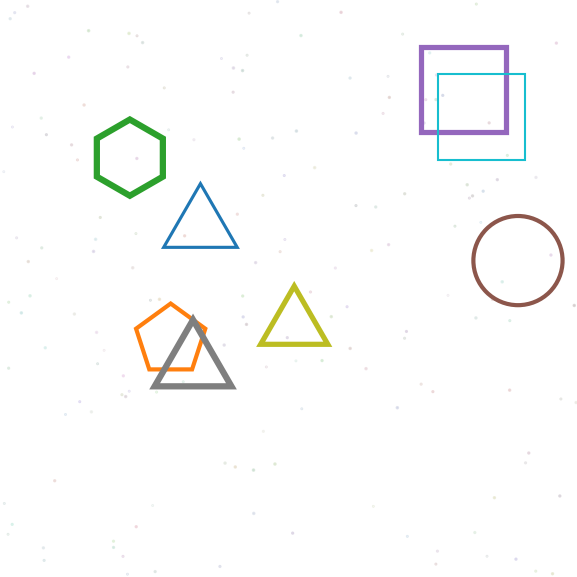[{"shape": "triangle", "thickness": 1.5, "radius": 0.37, "center": [0.347, 0.608]}, {"shape": "pentagon", "thickness": 2, "radius": 0.32, "center": [0.296, 0.41]}, {"shape": "hexagon", "thickness": 3, "radius": 0.33, "center": [0.225, 0.726]}, {"shape": "square", "thickness": 2.5, "radius": 0.37, "center": [0.803, 0.844]}, {"shape": "circle", "thickness": 2, "radius": 0.39, "center": [0.897, 0.548]}, {"shape": "triangle", "thickness": 3, "radius": 0.38, "center": [0.334, 0.369]}, {"shape": "triangle", "thickness": 2.5, "radius": 0.34, "center": [0.509, 0.437]}, {"shape": "square", "thickness": 1, "radius": 0.37, "center": [0.834, 0.797]}]